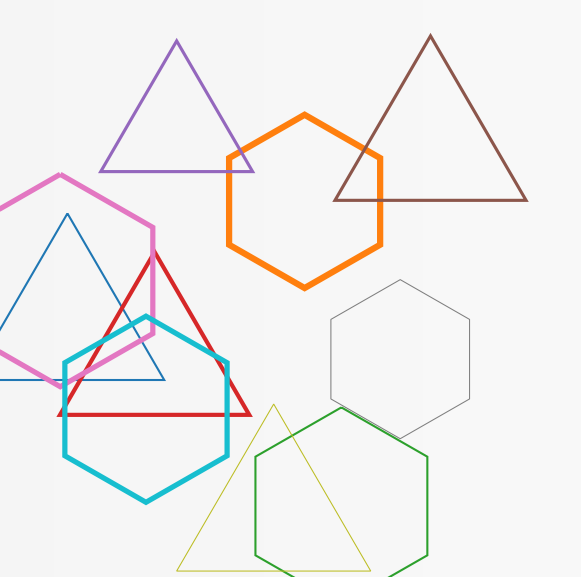[{"shape": "triangle", "thickness": 1, "radius": 0.96, "center": [0.116, 0.437]}, {"shape": "hexagon", "thickness": 3, "radius": 0.75, "center": [0.524, 0.65]}, {"shape": "hexagon", "thickness": 1, "radius": 0.85, "center": [0.587, 0.123]}, {"shape": "triangle", "thickness": 2, "radius": 0.94, "center": [0.266, 0.375]}, {"shape": "triangle", "thickness": 1.5, "radius": 0.75, "center": [0.304, 0.777]}, {"shape": "triangle", "thickness": 1.5, "radius": 0.95, "center": [0.741, 0.747]}, {"shape": "hexagon", "thickness": 2.5, "radius": 0.92, "center": [0.104, 0.513]}, {"shape": "hexagon", "thickness": 0.5, "radius": 0.69, "center": [0.689, 0.377]}, {"shape": "triangle", "thickness": 0.5, "radius": 0.96, "center": [0.471, 0.107]}, {"shape": "hexagon", "thickness": 2.5, "radius": 0.81, "center": [0.251, 0.29]}]